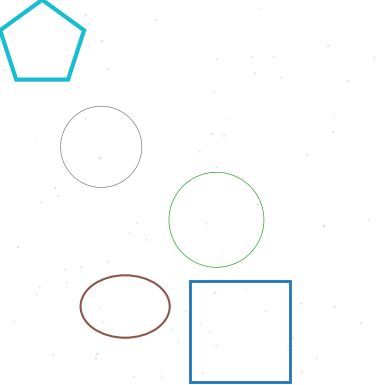[{"shape": "square", "thickness": 2, "radius": 0.65, "center": [0.623, 0.139]}, {"shape": "circle", "thickness": 0.5, "radius": 0.62, "center": [0.562, 0.429]}, {"shape": "oval", "thickness": 1.5, "radius": 0.58, "center": [0.325, 0.204]}, {"shape": "circle", "thickness": 0.5, "radius": 0.53, "center": [0.263, 0.619]}, {"shape": "pentagon", "thickness": 3, "radius": 0.57, "center": [0.109, 0.886]}]